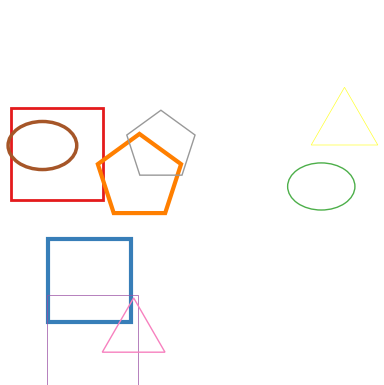[{"shape": "square", "thickness": 2, "radius": 0.6, "center": [0.148, 0.599]}, {"shape": "square", "thickness": 3, "radius": 0.54, "center": [0.233, 0.271]}, {"shape": "oval", "thickness": 1, "radius": 0.44, "center": [0.834, 0.516]}, {"shape": "square", "thickness": 0.5, "radius": 0.59, "center": [0.241, 0.115]}, {"shape": "pentagon", "thickness": 3, "radius": 0.57, "center": [0.362, 0.539]}, {"shape": "triangle", "thickness": 0.5, "radius": 0.5, "center": [0.895, 0.673]}, {"shape": "oval", "thickness": 2.5, "radius": 0.45, "center": [0.11, 0.622]}, {"shape": "triangle", "thickness": 1, "radius": 0.47, "center": [0.347, 0.132]}, {"shape": "pentagon", "thickness": 1, "radius": 0.47, "center": [0.418, 0.62]}]